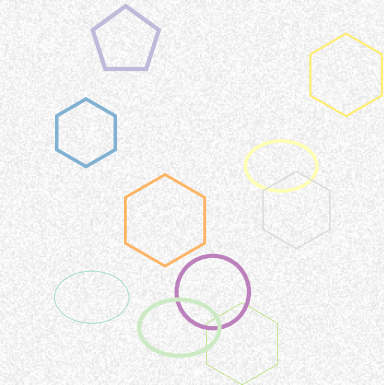[{"shape": "oval", "thickness": 0.5, "radius": 0.48, "center": [0.238, 0.228]}, {"shape": "oval", "thickness": 2.5, "radius": 0.46, "center": [0.73, 0.569]}, {"shape": "pentagon", "thickness": 3, "radius": 0.45, "center": [0.327, 0.894]}, {"shape": "hexagon", "thickness": 2.5, "radius": 0.44, "center": [0.223, 0.655]}, {"shape": "hexagon", "thickness": 2, "radius": 0.59, "center": [0.429, 0.428]}, {"shape": "hexagon", "thickness": 0.5, "radius": 0.53, "center": [0.629, 0.107]}, {"shape": "hexagon", "thickness": 1, "radius": 0.5, "center": [0.77, 0.454]}, {"shape": "circle", "thickness": 3, "radius": 0.47, "center": [0.553, 0.241]}, {"shape": "oval", "thickness": 3, "radius": 0.52, "center": [0.466, 0.149]}, {"shape": "hexagon", "thickness": 1.5, "radius": 0.54, "center": [0.899, 0.805]}]